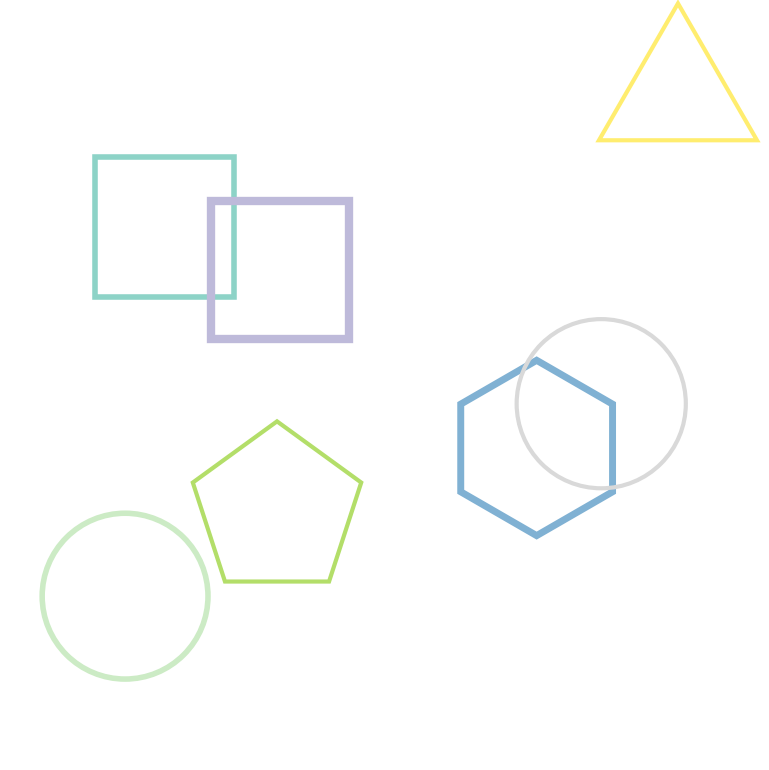[{"shape": "square", "thickness": 2, "radius": 0.45, "center": [0.214, 0.705]}, {"shape": "square", "thickness": 3, "radius": 0.45, "center": [0.364, 0.649]}, {"shape": "hexagon", "thickness": 2.5, "radius": 0.57, "center": [0.697, 0.418]}, {"shape": "pentagon", "thickness": 1.5, "radius": 0.57, "center": [0.36, 0.338]}, {"shape": "circle", "thickness": 1.5, "radius": 0.55, "center": [0.781, 0.476]}, {"shape": "circle", "thickness": 2, "radius": 0.54, "center": [0.162, 0.226]}, {"shape": "triangle", "thickness": 1.5, "radius": 0.59, "center": [0.88, 0.877]}]